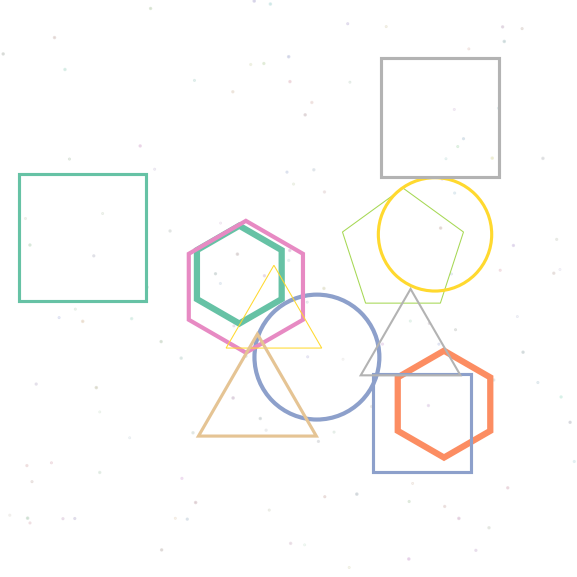[{"shape": "hexagon", "thickness": 3, "radius": 0.42, "center": [0.414, 0.524]}, {"shape": "square", "thickness": 1.5, "radius": 0.55, "center": [0.142, 0.587]}, {"shape": "hexagon", "thickness": 3, "radius": 0.46, "center": [0.769, 0.299]}, {"shape": "square", "thickness": 1.5, "radius": 0.42, "center": [0.731, 0.266]}, {"shape": "circle", "thickness": 2, "radius": 0.54, "center": [0.549, 0.381]}, {"shape": "hexagon", "thickness": 2, "radius": 0.57, "center": [0.426, 0.503]}, {"shape": "pentagon", "thickness": 0.5, "radius": 0.55, "center": [0.698, 0.563]}, {"shape": "triangle", "thickness": 0.5, "radius": 0.48, "center": [0.474, 0.444]}, {"shape": "circle", "thickness": 1.5, "radius": 0.49, "center": [0.753, 0.593]}, {"shape": "triangle", "thickness": 1.5, "radius": 0.59, "center": [0.446, 0.303]}, {"shape": "square", "thickness": 1.5, "radius": 0.51, "center": [0.762, 0.796]}, {"shape": "triangle", "thickness": 1, "radius": 0.5, "center": [0.711, 0.399]}]